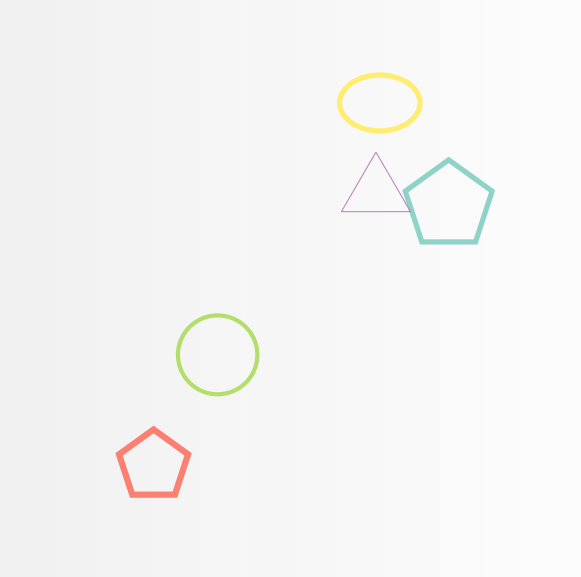[{"shape": "pentagon", "thickness": 2.5, "radius": 0.39, "center": [0.772, 0.644]}, {"shape": "pentagon", "thickness": 3, "radius": 0.31, "center": [0.264, 0.193]}, {"shape": "circle", "thickness": 2, "radius": 0.34, "center": [0.374, 0.385]}, {"shape": "triangle", "thickness": 0.5, "radius": 0.34, "center": [0.647, 0.667]}, {"shape": "oval", "thickness": 2.5, "radius": 0.35, "center": [0.653, 0.821]}]